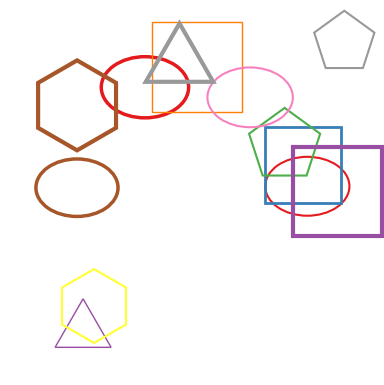[{"shape": "oval", "thickness": 1.5, "radius": 0.55, "center": [0.798, 0.516]}, {"shape": "oval", "thickness": 2.5, "radius": 0.57, "center": [0.376, 0.773]}, {"shape": "square", "thickness": 2, "radius": 0.49, "center": [0.787, 0.571]}, {"shape": "pentagon", "thickness": 1.5, "radius": 0.49, "center": [0.739, 0.623]}, {"shape": "triangle", "thickness": 1, "radius": 0.42, "center": [0.216, 0.14]}, {"shape": "square", "thickness": 3, "radius": 0.58, "center": [0.877, 0.504]}, {"shape": "square", "thickness": 1, "radius": 0.58, "center": [0.512, 0.825]}, {"shape": "hexagon", "thickness": 1.5, "radius": 0.48, "center": [0.244, 0.205]}, {"shape": "hexagon", "thickness": 3, "radius": 0.58, "center": [0.2, 0.726]}, {"shape": "oval", "thickness": 2.5, "radius": 0.53, "center": [0.2, 0.512]}, {"shape": "oval", "thickness": 1.5, "radius": 0.55, "center": [0.65, 0.747]}, {"shape": "triangle", "thickness": 3, "radius": 0.51, "center": [0.466, 0.838]}, {"shape": "pentagon", "thickness": 1.5, "radius": 0.41, "center": [0.894, 0.89]}]